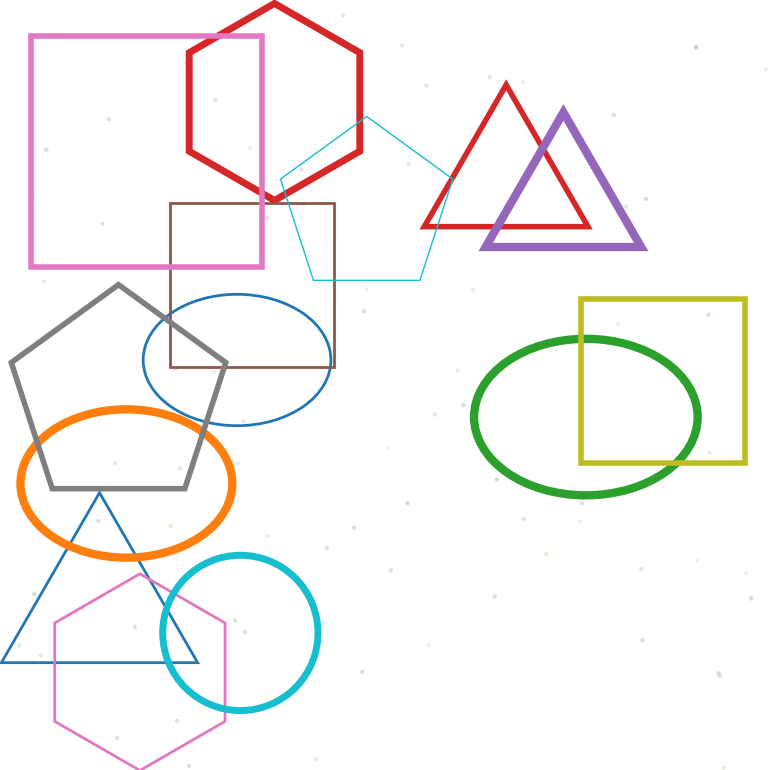[{"shape": "oval", "thickness": 1, "radius": 0.61, "center": [0.308, 0.532]}, {"shape": "triangle", "thickness": 1, "radius": 0.74, "center": [0.129, 0.213]}, {"shape": "oval", "thickness": 3, "radius": 0.69, "center": [0.164, 0.372]}, {"shape": "oval", "thickness": 3, "radius": 0.73, "center": [0.761, 0.458]}, {"shape": "triangle", "thickness": 2, "radius": 0.61, "center": [0.657, 0.767]}, {"shape": "hexagon", "thickness": 2.5, "radius": 0.64, "center": [0.357, 0.868]}, {"shape": "triangle", "thickness": 3, "radius": 0.58, "center": [0.732, 0.737]}, {"shape": "square", "thickness": 1, "radius": 0.53, "center": [0.327, 0.63]}, {"shape": "hexagon", "thickness": 1, "radius": 0.64, "center": [0.182, 0.127]}, {"shape": "square", "thickness": 2, "radius": 0.75, "center": [0.19, 0.803]}, {"shape": "pentagon", "thickness": 2, "radius": 0.73, "center": [0.154, 0.484]}, {"shape": "square", "thickness": 2, "radius": 0.53, "center": [0.861, 0.505]}, {"shape": "circle", "thickness": 2.5, "radius": 0.5, "center": [0.312, 0.178]}, {"shape": "pentagon", "thickness": 0.5, "radius": 0.59, "center": [0.476, 0.731]}]